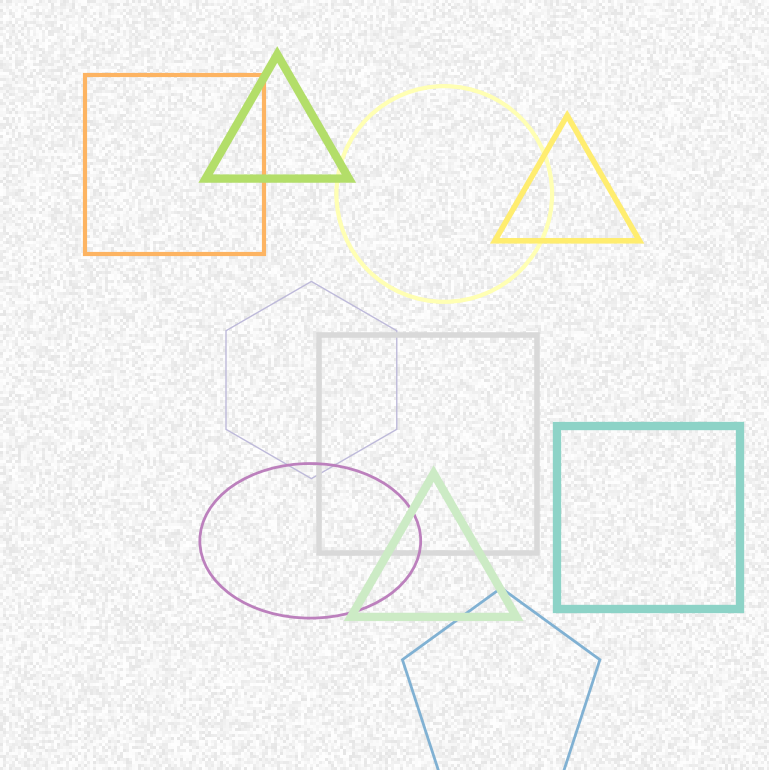[{"shape": "square", "thickness": 3, "radius": 0.6, "center": [0.842, 0.328]}, {"shape": "circle", "thickness": 1.5, "radius": 0.7, "center": [0.577, 0.748]}, {"shape": "hexagon", "thickness": 0.5, "radius": 0.64, "center": [0.404, 0.506]}, {"shape": "pentagon", "thickness": 1, "radius": 0.67, "center": [0.651, 0.102]}, {"shape": "square", "thickness": 1.5, "radius": 0.58, "center": [0.227, 0.787]}, {"shape": "triangle", "thickness": 3, "radius": 0.54, "center": [0.36, 0.822]}, {"shape": "square", "thickness": 2, "radius": 0.71, "center": [0.555, 0.423]}, {"shape": "oval", "thickness": 1, "radius": 0.72, "center": [0.403, 0.298]}, {"shape": "triangle", "thickness": 3, "radius": 0.62, "center": [0.563, 0.261]}, {"shape": "triangle", "thickness": 2, "radius": 0.54, "center": [0.737, 0.742]}]